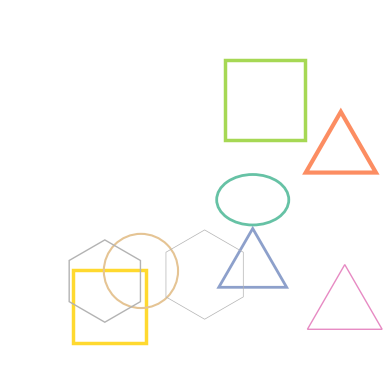[{"shape": "oval", "thickness": 2, "radius": 0.47, "center": [0.656, 0.481]}, {"shape": "triangle", "thickness": 3, "radius": 0.53, "center": [0.885, 0.604]}, {"shape": "triangle", "thickness": 2, "radius": 0.51, "center": [0.656, 0.305]}, {"shape": "triangle", "thickness": 1, "radius": 0.56, "center": [0.896, 0.201]}, {"shape": "square", "thickness": 2.5, "radius": 0.52, "center": [0.688, 0.739]}, {"shape": "square", "thickness": 2.5, "radius": 0.48, "center": [0.284, 0.203]}, {"shape": "circle", "thickness": 1.5, "radius": 0.48, "center": [0.366, 0.296]}, {"shape": "hexagon", "thickness": 1, "radius": 0.53, "center": [0.272, 0.27]}, {"shape": "hexagon", "thickness": 0.5, "radius": 0.58, "center": [0.531, 0.287]}]